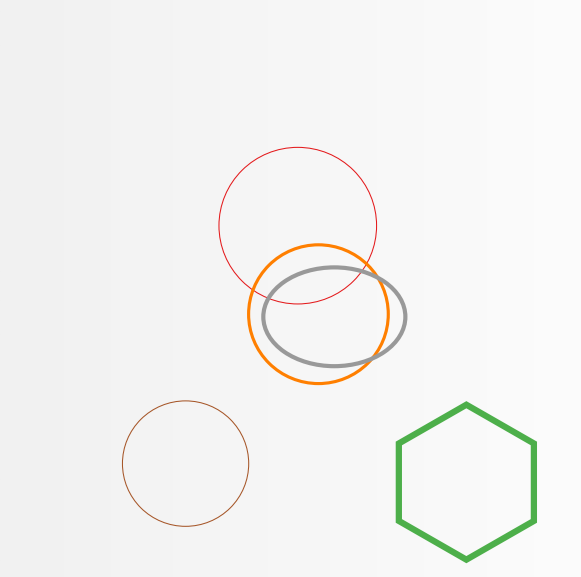[{"shape": "circle", "thickness": 0.5, "radius": 0.68, "center": [0.512, 0.608]}, {"shape": "hexagon", "thickness": 3, "radius": 0.67, "center": [0.802, 0.164]}, {"shape": "circle", "thickness": 1.5, "radius": 0.6, "center": [0.548, 0.455]}, {"shape": "circle", "thickness": 0.5, "radius": 0.54, "center": [0.319, 0.196]}, {"shape": "oval", "thickness": 2, "radius": 0.61, "center": [0.575, 0.451]}]